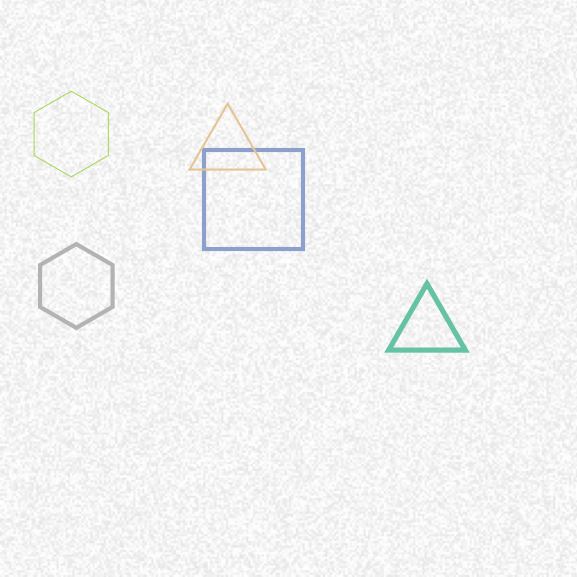[{"shape": "triangle", "thickness": 2.5, "radius": 0.38, "center": [0.739, 0.431]}, {"shape": "square", "thickness": 2, "radius": 0.43, "center": [0.439, 0.654]}, {"shape": "hexagon", "thickness": 0.5, "radius": 0.37, "center": [0.123, 0.767]}, {"shape": "triangle", "thickness": 1, "radius": 0.38, "center": [0.394, 0.744]}, {"shape": "hexagon", "thickness": 2, "radius": 0.36, "center": [0.132, 0.504]}]